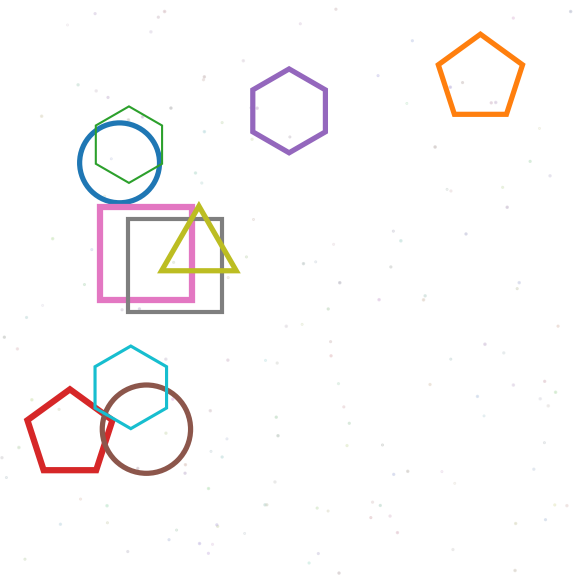[{"shape": "circle", "thickness": 2.5, "radius": 0.35, "center": [0.207, 0.717]}, {"shape": "pentagon", "thickness": 2.5, "radius": 0.38, "center": [0.832, 0.863]}, {"shape": "hexagon", "thickness": 1, "radius": 0.33, "center": [0.223, 0.749]}, {"shape": "pentagon", "thickness": 3, "radius": 0.39, "center": [0.121, 0.248]}, {"shape": "hexagon", "thickness": 2.5, "radius": 0.36, "center": [0.501, 0.807]}, {"shape": "circle", "thickness": 2.5, "radius": 0.38, "center": [0.254, 0.256]}, {"shape": "square", "thickness": 3, "radius": 0.4, "center": [0.253, 0.56]}, {"shape": "square", "thickness": 2, "radius": 0.4, "center": [0.303, 0.54]}, {"shape": "triangle", "thickness": 2.5, "radius": 0.37, "center": [0.344, 0.568]}, {"shape": "hexagon", "thickness": 1.5, "radius": 0.36, "center": [0.226, 0.328]}]